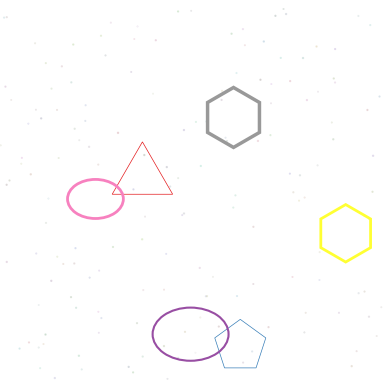[{"shape": "triangle", "thickness": 0.5, "radius": 0.45, "center": [0.37, 0.541]}, {"shape": "pentagon", "thickness": 0.5, "radius": 0.35, "center": [0.624, 0.101]}, {"shape": "oval", "thickness": 1.5, "radius": 0.49, "center": [0.495, 0.132]}, {"shape": "hexagon", "thickness": 2, "radius": 0.37, "center": [0.898, 0.394]}, {"shape": "oval", "thickness": 2, "radius": 0.36, "center": [0.248, 0.483]}, {"shape": "hexagon", "thickness": 2.5, "radius": 0.39, "center": [0.607, 0.695]}]